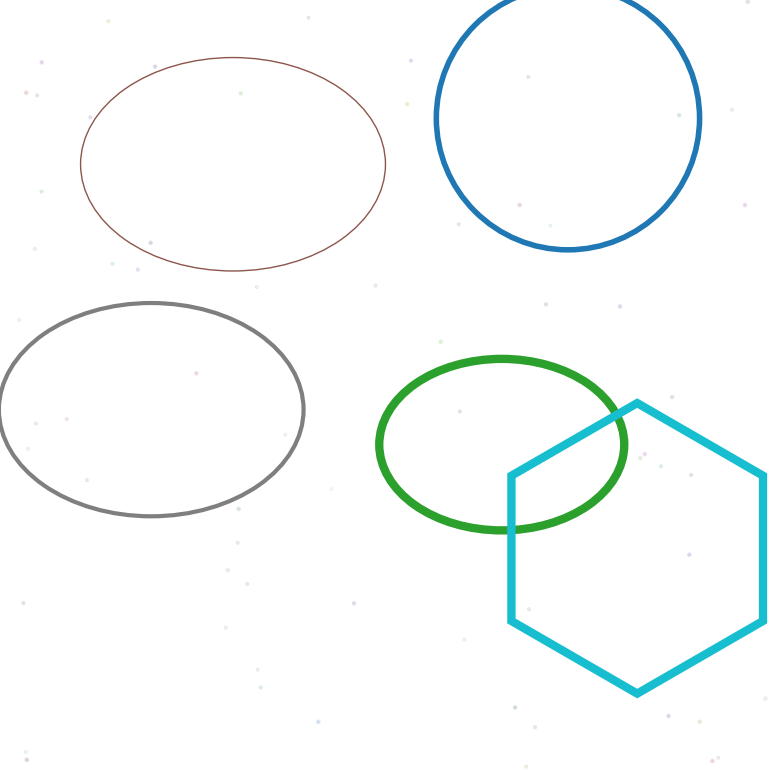[{"shape": "circle", "thickness": 2, "radius": 0.85, "center": [0.738, 0.846]}, {"shape": "oval", "thickness": 3, "radius": 0.8, "center": [0.652, 0.423]}, {"shape": "oval", "thickness": 0.5, "radius": 0.99, "center": [0.303, 0.787]}, {"shape": "oval", "thickness": 1.5, "radius": 0.99, "center": [0.196, 0.468]}, {"shape": "hexagon", "thickness": 3, "radius": 0.94, "center": [0.828, 0.288]}]